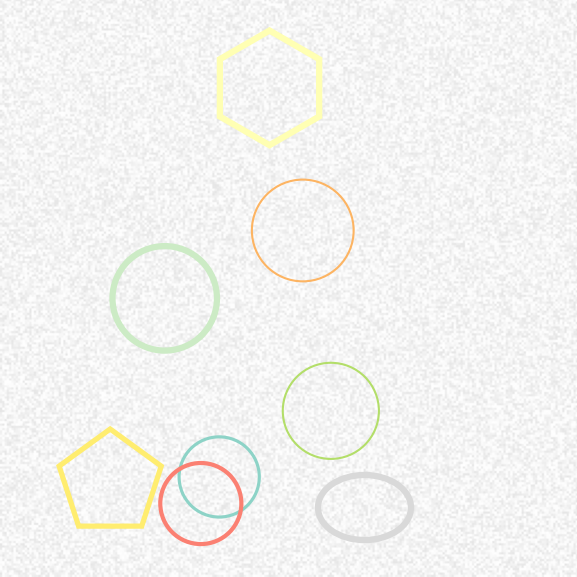[{"shape": "circle", "thickness": 1.5, "radius": 0.35, "center": [0.38, 0.173]}, {"shape": "hexagon", "thickness": 3, "radius": 0.5, "center": [0.467, 0.847]}, {"shape": "circle", "thickness": 2, "radius": 0.35, "center": [0.348, 0.127]}, {"shape": "circle", "thickness": 1, "radius": 0.44, "center": [0.524, 0.6]}, {"shape": "circle", "thickness": 1, "radius": 0.42, "center": [0.573, 0.288]}, {"shape": "oval", "thickness": 3, "radius": 0.4, "center": [0.631, 0.12]}, {"shape": "circle", "thickness": 3, "radius": 0.45, "center": [0.285, 0.483]}, {"shape": "pentagon", "thickness": 2.5, "radius": 0.46, "center": [0.191, 0.163]}]